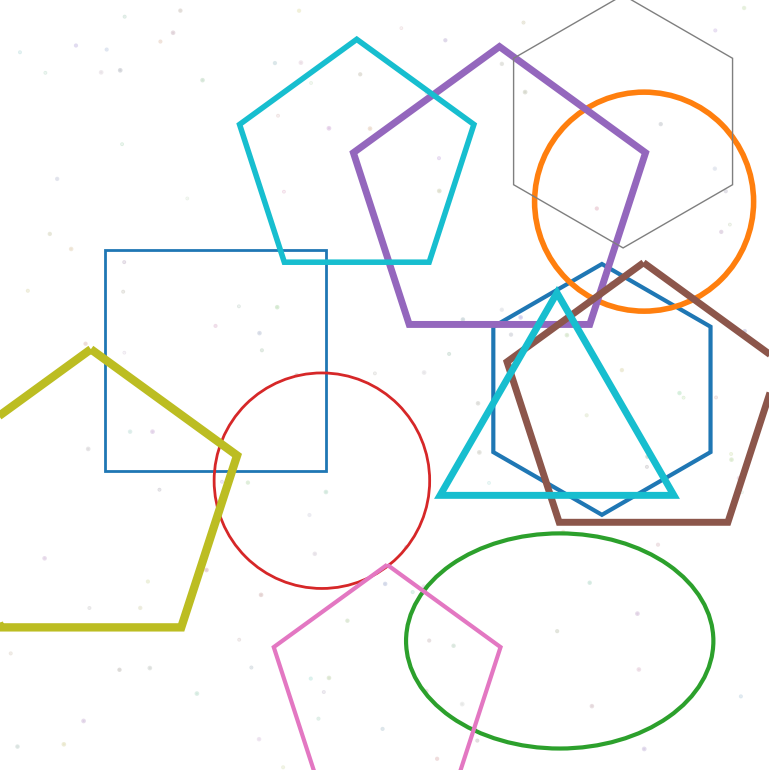[{"shape": "square", "thickness": 1, "radius": 0.72, "center": [0.28, 0.532]}, {"shape": "hexagon", "thickness": 1.5, "radius": 0.81, "center": [0.782, 0.494]}, {"shape": "circle", "thickness": 2, "radius": 0.71, "center": [0.836, 0.738]}, {"shape": "oval", "thickness": 1.5, "radius": 1.0, "center": [0.727, 0.168]}, {"shape": "circle", "thickness": 1, "radius": 0.7, "center": [0.418, 0.376]}, {"shape": "pentagon", "thickness": 2.5, "radius": 1.0, "center": [0.649, 0.74]}, {"shape": "pentagon", "thickness": 2.5, "radius": 0.93, "center": [0.836, 0.472]}, {"shape": "pentagon", "thickness": 1.5, "radius": 0.77, "center": [0.503, 0.112]}, {"shape": "hexagon", "thickness": 0.5, "radius": 0.82, "center": [0.809, 0.842]}, {"shape": "pentagon", "thickness": 3, "radius": 1.0, "center": [0.118, 0.347]}, {"shape": "triangle", "thickness": 2.5, "radius": 0.88, "center": [0.723, 0.444]}, {"shape": "pentagon", "thickness": 2, "radius": 0.8, "center": [0.463, 0.789]}]